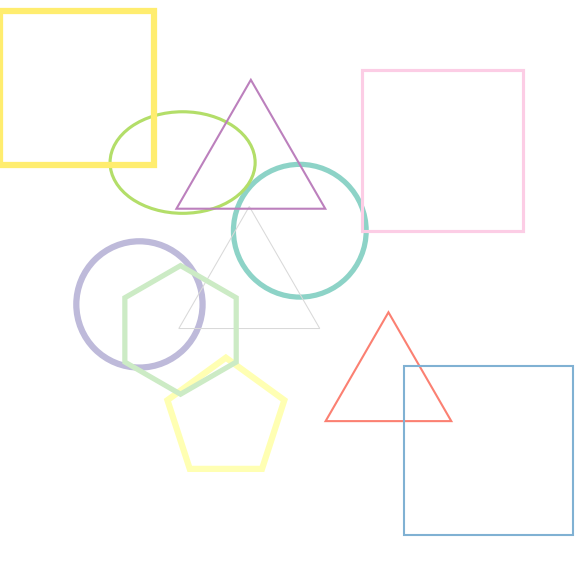[{"shape": "circle", "thickness": 2.5, "radius": 0.57, "center": [0.519, 0.6]}, {"shape": "pentagon", "thickness": 3, "radius": 0.53, "center": [0.391, 0.273]}, {"shape": "circle", "thickness": 3, "radius": 0.55, "center": [0.241, 0.472]}, {"shape": "triangle", "thickness": 1, "radius": 0.63, "center": [0.673, 0.333]}, {"shape": "square", "thickness": 1, "radius": 0.73, "center": [0.846, 0.219]}, {"shape": "oval", "thickness": 1.5, "radius": 0.63, "center": [0.316, 0.718]}, {"shape": "square", "thickness": 1.5, "radius": 0.7, "center": [0.766, 0.739]}, {"shape": "triangle", "thickness": 0.5, "radius": 0.7, "center": [0.432, 0.501]}, {"shape": "triangle", "thickness": 1, "radius": 0.74, "center": [0.434, 0.712]}, {"shape": "hexagon", "thickness": 2.5, "radius": 0.56, "center": [0.313, 0.428]}, {"shape": "square", "thickness": 3, "radius": 0.67, "center": [0.134, 0.847]}]